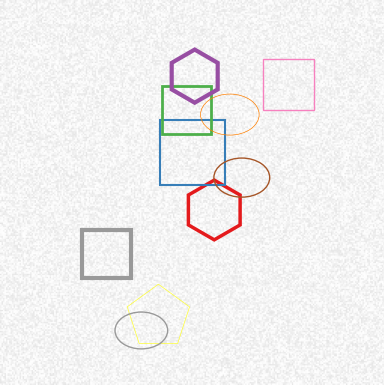[{"shape": "hexagon", "thickness": 2.5, "radius": 0.39, "center": [0.556, 0.455]}, {"shape": "square", "thickness": 1.5, "radius": 0.42, "center": [0.5, 0.604]}, {"shape": "square", "thickness": 2, "radius": 0.31, "center": [0.484, 0.714]}, {"shape": "hexagon", "thickness": 3, "radius": 0.34, "center": [0.506, 0.802]}, {"shape": "oval", "thickness": 0.5, "radius": 0.38, "center": [0.597, 0.702]}, {"shape": "pentagon", "thickness": 0.5, "radius": 0.43, "center": [0.411, 0.177]}, {"shape": "oval", "thickness": 1, "radius": 0.36, "center": [0.628, 0.539]}, {"shape": "square", "thickness": 1, "radius": 0.33, "center": [0.75, 0.781]}, {"shape": "oval", "thickness": 1, "radius": 0.34, "center": [0.367, 0.142]}, {"shape": "square", "thickness": 3, "radius": 0.31, "center": [0.277, 0.34]}]